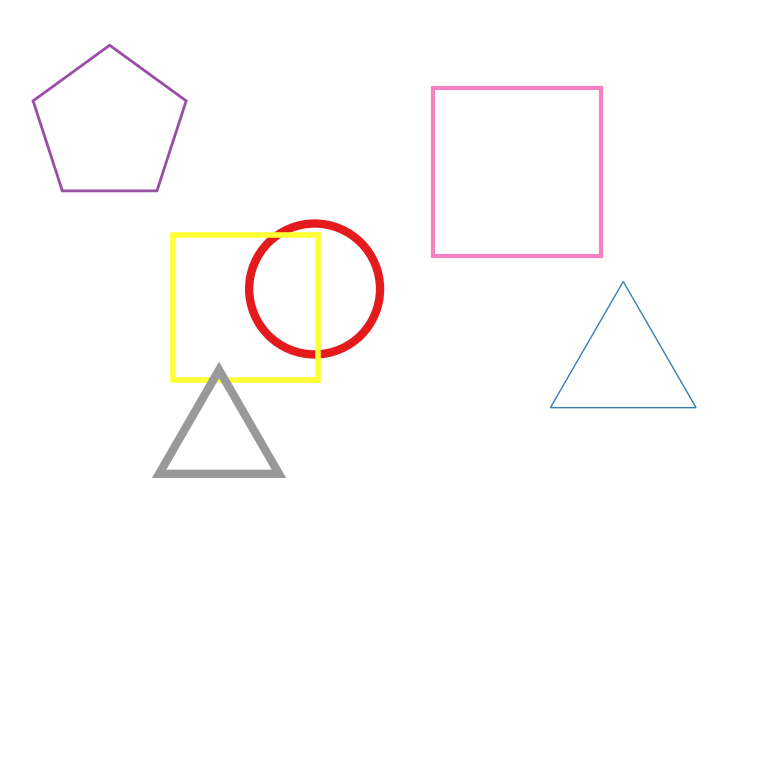[{"shape": "circle", "thickness": 3, "radius": 0.42, "center": [0.409, 0.625]}, {"shape": "triangle", "thickness": 0.5, "radius": 0.55, "center": [0.809, 0.525]}, {"shape": "pentagon", "thickness": 1, "radius": 0.52, "center": [0.142, 0.837]}, {"shape": "square", "thickness": 2, "radius": 0.47, "center": [0.319, 0.6]}, {"shape": "square", "thickness": 1.5, "radius": 0.54, "center": [0.671, 0.776]}, {"shape": "triangle", "thickness": 3, "radius": 0.45, "center": [0.284, 0.43]}]